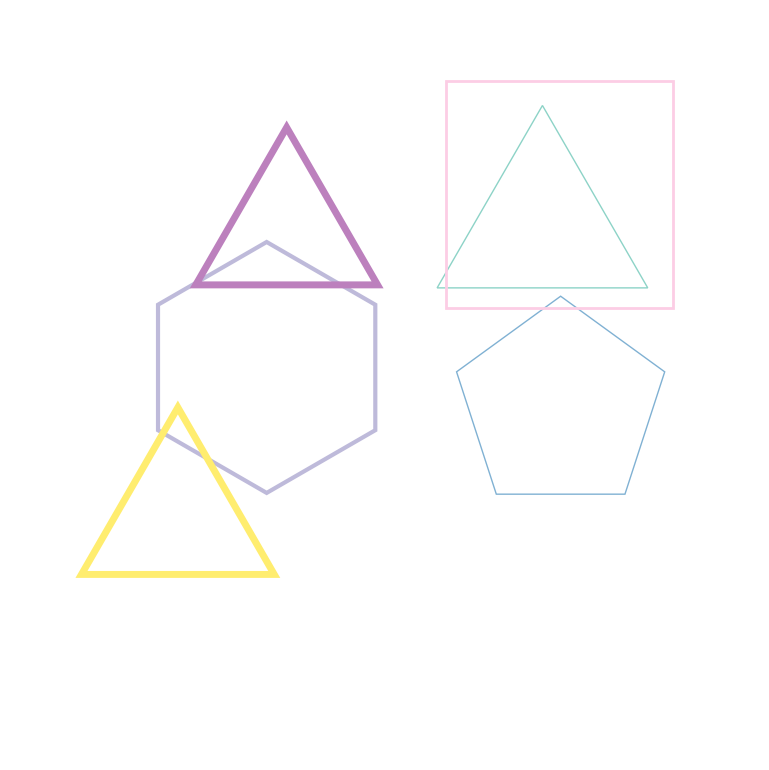[{"shape": "triangle", "thickness": 0.5, "radius": 0.79, "center": [0.704, 0.705]}, {"shape": "hexagon", "thickness": 1.5, "radius": 0.81, "center": [0.346, 0.523]}, {"shape": "pentagon", "thickness": 0.5, "radius": 0.71, "center": [0.728, 0.473]}, {"shape": "square", "thickness": 1, "radius": 0.74, "center": [0.727, 0.748]}, {"shape": "triangle", "thickness": 2.5, "radius": 0.68, "center": [0.372, 0.698]}, {"shape": "triangle", "thickness": 2.5, "radius": 0.72, "center": [0.231, 0.326]}]